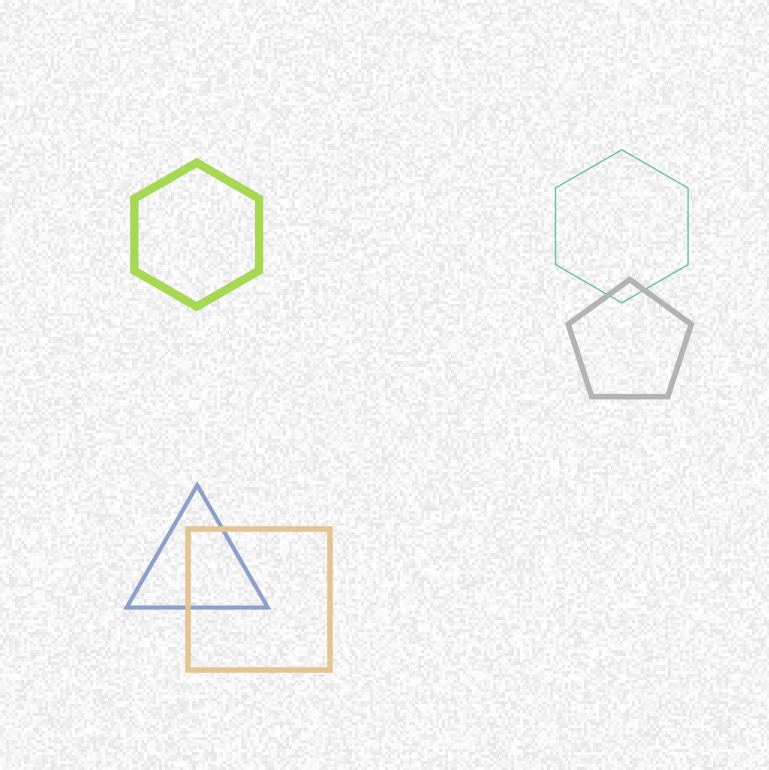[{"shape": "hexagon", "thickness": 0.5, "radius": 0.5, "center": [0.808, 0.706]}, {"shape": "triangle", "thickness": 1.5, "radius": 0.53, "center": [0.256, 0.264]}, {"shape": "hexagon", "thickness": 3, "radius": 0.47, "center": [0.255, 0.695]}, {"shape": "square", "thickness": 2, "radius": 0.46, "center": [0.336, 0.221]}, {"shape": "pentagon", "thickness": 2, "radius": 0.42, "center": [0.818, 0.553]}]